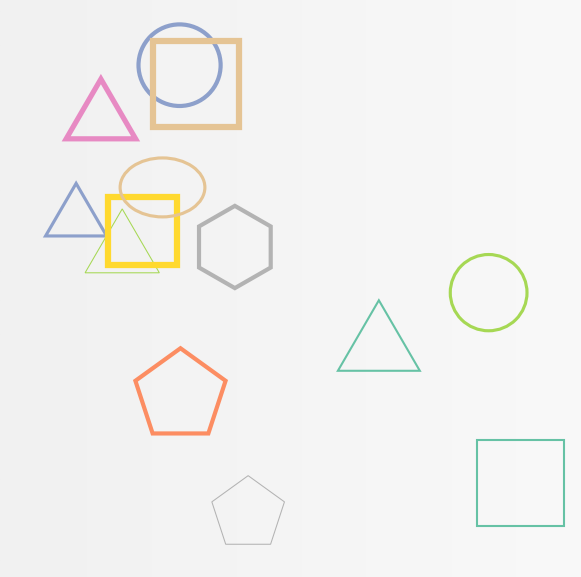[{"shape": "triangle", "thickness": 1, "radius": 0.41, "center": [0.652, 0.398]}, {"shape": "square", "thickness": 1, "radius": 0.37, "center": [0.895, 0.163]}, {"shape": "pentagon", "thickness": 2, "radius": 0.41, "center": [0.311, 0.315]}, {"shape": "circle", "thickness": 2, "radius": 0.35, "center": [0.309, 0.886]}, {"shape": "triangle", "thickness": 1.5, "radius": 0.3, "center": [0.131, 0.621]}, {"shape": "triangle", "thickness": 2.5, "radius": 0.34, "center": [0.174, 0.793]}, {"shape": "triangle", "thickness": 0.5, "radius": 0.37, "center": [0.21, 0.564]}, {"shape": "circle", "thickness": 1.5, "radius": 0.33, "center": [0.841, 0.492]}, {"shape": "square", "thickness": 3, "radius": 0.3, "center": [0.245, 0.599]}, {"shape": "square", "thickness": 3, "radius": 0.37, "center": [0.338, 0.854]}, {"shape": "oval", "thickness": 1.5, "radius": 0.36, "center": [0.28, 0.675]}, {"shape": "hexagon", "thickness": 2, "radius": 0.36, "center": [0.404, 0.571]}, {"shape": "pentagon", "thickness": 0.5, "radius": 0.33, "center": [0.427, 0.11]}]